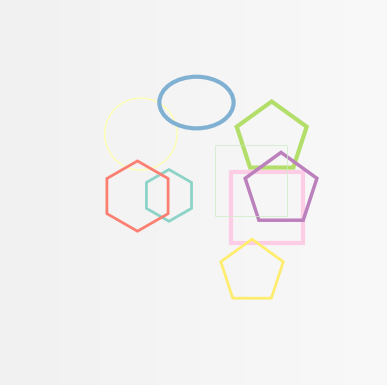[{"shape": "hexagon", "thickness": 2, "radius": 0.34, "center": [0.436, 0.492]}, {"shape": "circle", "thickness": 1, "radius": 0.47, "center": [0.363, 0.652]}, {"shape": "hexagon", "thickness": 2, "radius": 0.46, "center": [0.355, 0.491]}, {"shape": "oval", "thickness": 3, "radius": 0.48, "center": [0.507, 0.734]}, {"shape": "pentagon", "thickness": 3, "radius": 0.47, "center": [0.701, 0.642]}, {"shape": "square", "thickness": 3, "radius": 0.46, "center": [0.689, 0.461]}, {"shape": "pentagon", "thickness": 2.5, "radius": 0.49, "center": [0.725, 0.507]}, {"shape": "square", "thickness": 0.5, "radius": 0.47, "center": [0.648, 0.531]}, {"shape": "pentagon", "thickness": 2, "radius": 0.42, "center": [0.65, 0.294]}]